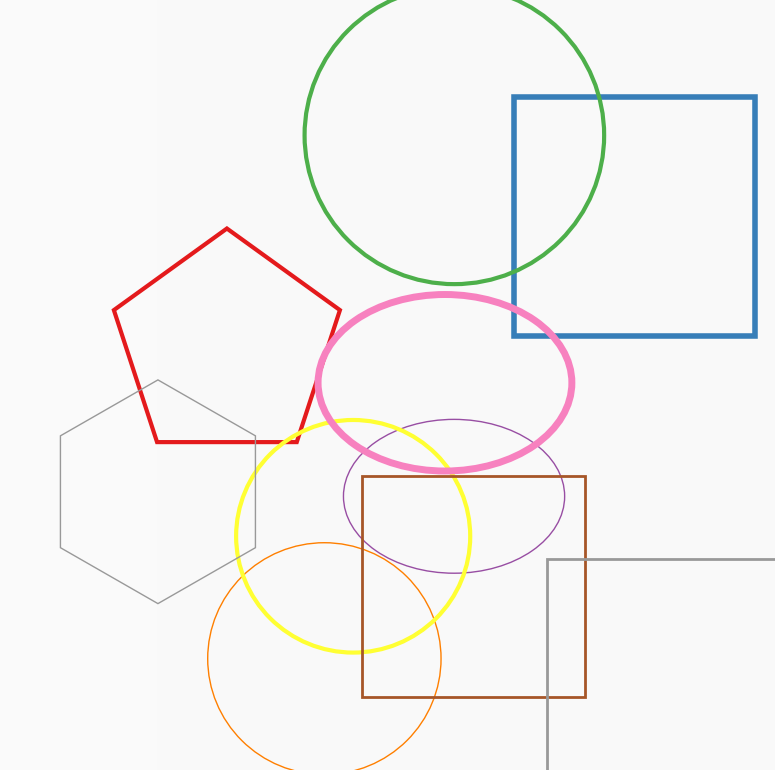[{"shape": "pentagon", "thickness": 1.5, "radius": 0.77, "center": [0.293, 0.55]}, {"shape": "square", "thickness": 2, "radius": 0.78, "center": [0.819, 0.719]}, {"shape": "circle", "thickness": 1.5, "radius": 0.97, "center": [0.586, 0.824]}, {"shape": "oval", "thickness": 0.5, "radius": 0.71, "center": [0.586, 0.355]}, {"shape": "circle", "thickness": 0.5, "radius": 0.75, "center": [0.419, 0.145]}, {"shape": "circle", "thickness": 1.5, "radius": 0.76, "center": [0.456, 0.304]}, {"shape": "square", "thickness": 1, "radius": 0.72, "center": [0.611, 0.238]}, {"shape": "oval", "thickness": 2.5, "radius": 0.82, "center": [0.574, 0.503]}, {"shape": "square", "thickness": 1, "radius": 0.82, "center": [0.868, 0.111]}, {"shape": "hexagon", "thickness": 0.5, "radius": 0.73, "center": [0.204, 0.361]}]